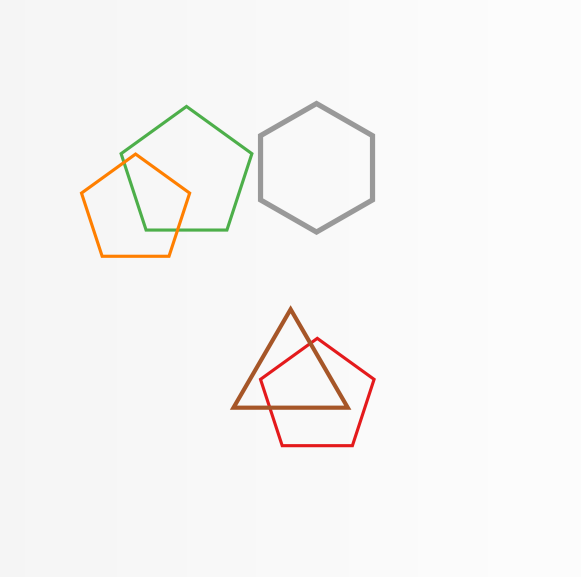[{"shape": "pentagon", "thickness": 1.5, "radius": 0.51, "center": [0.546, 0.311]}, {"shape": "pentagon", "thickness": 1.5, "radius": 0.59, "center": [0.321, 0.696]}, {"shape": "pentagon", "thickness": 1.5, "radius": 0.49, "center": [0.233, 0.635]}, {"shape": "triangle", "thickness": 2, "radius": 0.57, "center": [0.5, 0.35]}, {"shape": "hexagon", "thickness": 2.5, "radius": 0.56, "center": [0.545, 0.709]}]